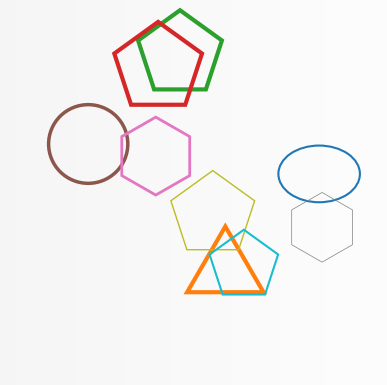[{"shape": "oval", "thickness": 1.5, "radius": 0.53, "center": [0.824, 0.548]}, {"shape": "triangle", "thickness": 3, "radius": 0.57, "center": [0.582, 0.298]}, {"shape": "pentagon", "thickness": 3, "radius": 0.57, "center": [0.465, 0.86]}, {"shape": "pentagon", "thickness": 3, "radius": 0.59, "center": [0.408, 0.824]}, {"shape": "circle", "thickness": 2.5, "radius": 0.51, "center": [0.228, 0.626]}, {"shape": "hexagon", "thickness": 2, "radius": 0.51, "center": [0.402, 0.595]}, {"shape": "hexagon", "thickness": 0.5, "radius": 0.45, "center": [0.831, 0.41]}, {"shape": "pentagon", "thickness": 1, "radius": 0.57, "center": [0.549, 0.443]}, {"shape": "pentagon", "thickness": 1.5, "radius": 0.47, "center": [0.629, 0.31]}]